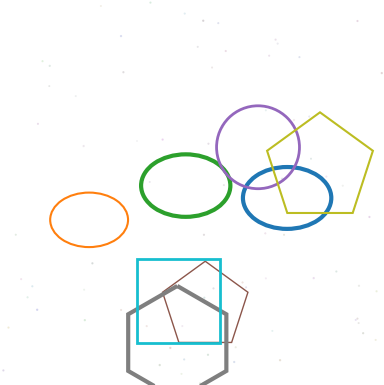[{"shape": "oval", "thickness": 3, "radius": 0.57, "center": [0.746, 0.486]}, {"shape": "oval", "thickness": 1.5, "radius": 0.51, "center": [0.231, 0.429]}, {"shape": "oval", "thickness": 3, "radius": 0.58, "center": [0.482, 0.518]}, {"shape": "circle", "thickness": 2, "radius": 0.54, "center": [0.67, 0.618]}, {"shape": "pentagon", "thickness": 1, "radius": 0.58, "center": [0.533, 0.205]}, {"shape": "hexagon", "thickness": 3, "radius": 0.74, "center": [0.46, 0.11]}, {"shape": "pentagon", "thickness": 1.5, "radius": 0.72, "center": [0.831, 0.564]}, {"shape": "square", "thickness": 2, "radius": 0.54, "center": [0.463, 0.218]}]